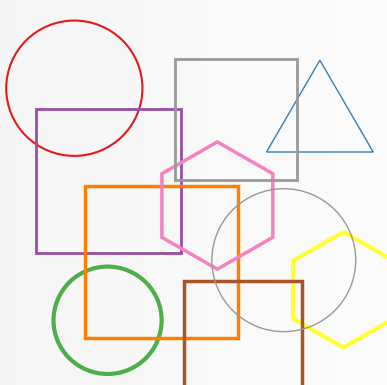[{"shape": "circle", "thickness": 1.5, "radius": 0.88, "center": [0.192, 0.771]}, {"shape": "triangle", "thickness": 1, "radius": 0.79, "center": [0.825, 0.685]}, {"shape": "circle", "thickness": 3, "radius": 0.7, "center": [0.278, 0.168]}, {"shape": "square", "thickness": 2, "radius": 0.94, "center": [0.279, 0.529]}, {"shape": "square", "thickness": 2.5, "radius": 0.99, "center": [0.417, 0.319]}, {"shape": "hexagon", "thickness": 3, "radius": 0.75, "center": [0.886, 0.247]}, {"shape": "square", "thickness": 2.5, "radius": 0.76, "center": [0.627, 0.118]}, {"shape": "hexagon", "thickness": 2.5, "radius": 0.83, "center": [0.561, 0.466]}, {"shape": "circle", "thickness": 1, "radius": 0.93, "center": [0.732, 0.324]}, {"shape": "square", "thickness": 2, "radius": 0.79, "center": [0.608, 0.69]}]